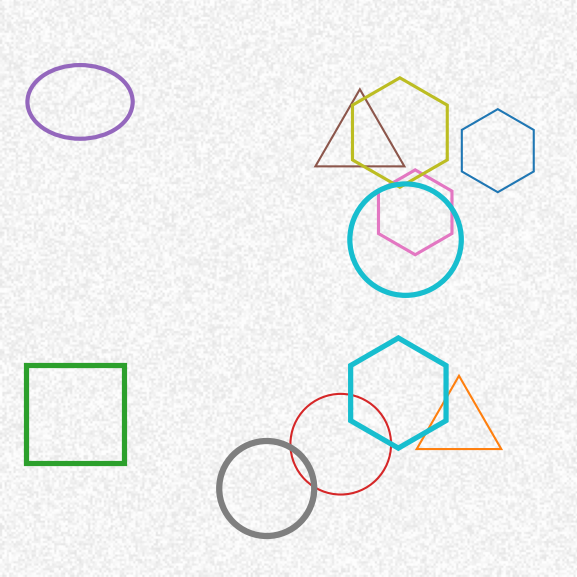[{"shape": "hexagon", "thickness": 1, "radius": 0.36, "center": [0.862, 0.738]}, {"shape": "triangle", "thickness": 1, "radius": 0.42, "center": [0.795, 0.264]}, {"shape": "square", "thickness": 2.5, "radius": 0.42, "center": [0.13, 0.283]}, {"shape": "circle", "thickness": 1, "radius": 0.44, "center": [0.59, 0.23]}, {"shape": "oval", "thickness": 2, "radius": 0.46, "center": [0.139, 0.823]}, {"shape": "triangle", "thickness": 1, "radius": 0.44, "center": [0.623, 0.756]}, {"shape": "hexagon", "thickness": 1.5, "radius": 0.37, "center": [0.719, 0.632]}, {"shape": "circle", "thickness": 3, "radius": 0.41, "center": [0.462, 0.153]}, {"shape": "hexagon", "thickness": 1.5, "radius": 0.47, "center": [0.692, 0.77]}, {"shape": "circle", "thickness": 2.5, "radius": 0.48, "center": [0.702, 0.584]}, {"shape": "hexagon", "thickness": 2.5, "radius": 0.48, "center": [0.69, 0.319]}]